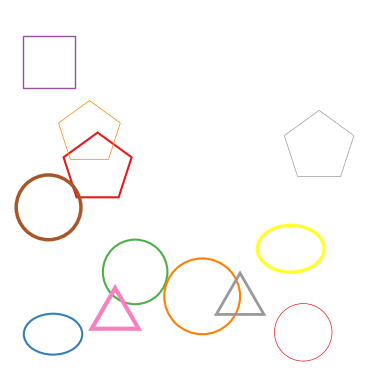[{"shape": "circle", "thickness": 0.5, "radius": 0.37, "center": [0.788, 0.137]}, {"shape": "pentagon", "thickness": 1.5, "radius": 0.46, "center": [0.254, 0.563]}, {"shape": "oval", "thickness": 1.5, "radius": 0.38, "center": [0.138, 0.132]}, {"shape": "circle", "thickness": 1.5, "radius": 0.42, "center": [0.351, 0.294]}, {"shape": "square", "thickness": 1, "radius": 0.34, "center": [0.128, 0.839]}, {"shape": "circle", "thickness": 1.5, "radius": 0.49, "center": [0.525, 0.23]}, {"shape": "pentagon", "thickness": 0.5, "radius": 0.42, "center": [0.232, 0.654]}, {"shape": "oval", "thickness": 2.5, "radius": 0.43, "center": [0.755, 0.354]}, {"shape": "circle", "thickness": 2.5, "radius": 0.42, "center": [0.126, 0.461]}, {"shape": "triangle", "thickness": 3, "radius": 0.35, "center": [0.299, 0.181]}, {"shape": "pentagon", "thickness": 0.5, "radius": 0.47, "center": [0.829, 0.618]}, {"shape": "triangle", "thickness": 2, "radius": 0.36, "center": [0.624, 0.219]}]